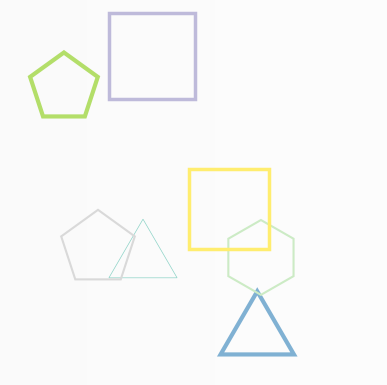[{"shape": "triangle", "thickness": 0.5, "radius": 0.51, "center": [0.369, 0.329]}, {"shape": "square", "thickness": 2.5, "radius": 0.56, "center": [0.393, 0.855]}, {"shape": "triangle", "thickness": 3, "radius": 0.55, "center": [0.664, 0.134]}, {"shape": "pentagon", "thickness": 3, "radius": 0.46, "center": [0.165, 0.772]}, {"shape": "pentagon", "thickness": 1.5, "radius": 0.5, "center": [0.253, 0.355]}, {"shape": "hexagon", "thickness": 1.5, "radius": 0.49, "center": [0.673, 0.331]}, {"shape": "square", "thickness": 2.5, "radius": 0.52, "center": [0.591, 0.457]}]